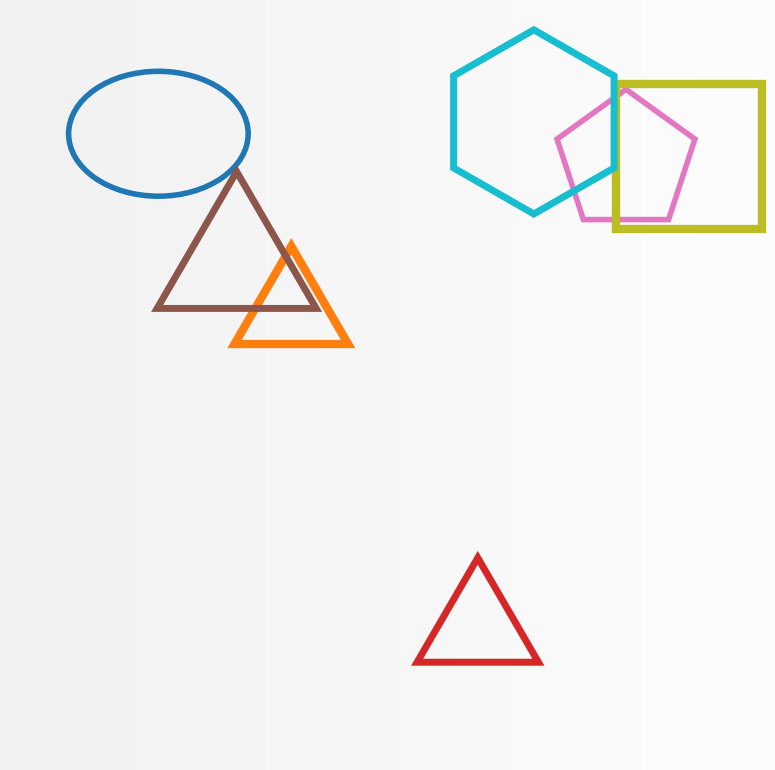[{"shape": "oval", "thickness": 2, "radius": 0.58, "center": [0.204, 0.826]}, {"shape": "triangle", "thickness": 3, "radius": 0.42, "center": [0.376, 0.596]}, {"shape": "triangle", "thickness": 2.5, "radius": 0.45, "center": [0.616, 0.185]}, {"shape": "triangle", "thickness": 2.5, "radius": 0.59, "center": [0.305, 0.659]}, {"shape": "pentagon", "thickness": 2, "radius": 0.47, "center": [0.808, 0.79]}, {"shape": "square", "thickness": 3, "radius": 0.47, "center": [0.889, 0.797]}, {"shape": "hexagon", "thickness": 2.5, "radius": 0.6, "center": [0.689, 0.842]}]